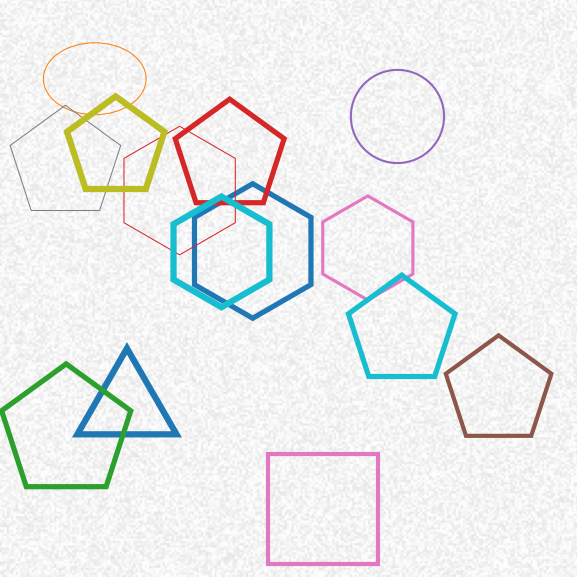[{"shape": "hexagon", "thickness": 2.5, "radius": 0.58, "center": [0.438, 0.565]}, {"shape": "triangle", "thickness": 3, "radius": 0.5, "center": [0.22, 0.297]}, {"shape": "oval", "thickness": 0.5, "radius": 0.44, "center": [0.164, 0.863]}, {"shape": "pentagon", "thickness": 2.5, "radius": 0.59, "center": [0.115, 0.251]}, {"shape": "pentagon", "thickness": 2.5, "radius": 0.5, "center": [0.398, 0.728]}, {"shape": "hexagon", "thickness": 0.5, "radius": 0.56, "center": [0.311, 0.669]}, {"shape": "circle", "thickness": 1, "radius": 0.4, "center": [0.688, 0.797]}, {"shape": "pentagon", "thickness": 2, "radius": 0.48, "center": [0.863, 0.322]}, {"shape": "hexagon", "thickness": 1.5, "radius": 0.45, "center": [0.637, 0.57]}, {"shape": "square", "thickness": 2, "radius": 0.47, "center": [0.559, 0.118]}, {"shape": "pentagon", "thickness": 0.5, "radius": 0.5, "center": [0.113, 0.716]}, {"shape": "pentagon", "thickness": 3, "radius": 0.44, "center": [0.2, 0.744]}, {"shape": "pentagon", "thickness": 2.5, "radius": 0.49, "center": [0.696, 0.426]}, {"shape": "hexagon", "thickness": 3, "radius": 0.48, "center": [0.383, 0.563]}]